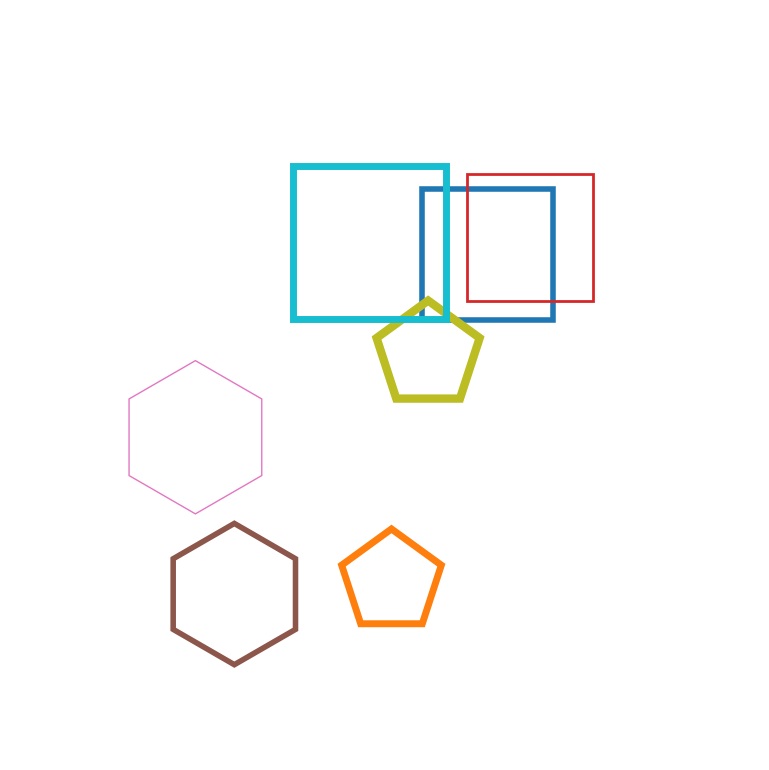[{"shape": "square", "thickness": 2, "radius": 0.42, "center": [0.633, 0.669]}, {"shape": "pentagon", "thickness": 2.5, "radius": 0.34, "center": [0.508, 0.245]}, {"shape": "square", "thickness": 1, "radius": 0.41, "center": [0.688, 0.691]}, {"shape": "hexagon", "thickness": 2, "radius": 0.46, "center": [0.304, 0.228]}, {"shape": "hexagon", "thickness": 0.5, "radius": 0.5, "center": [0.254, 0.432]}, {"shape": "pentagon", "thickness": 3, "radius": 0.35, "center": [0.556, 0.539]}, {"shape": "square", "thickness": 2.5, "radius": 0.5, "center": [0.48, 0.685]}]